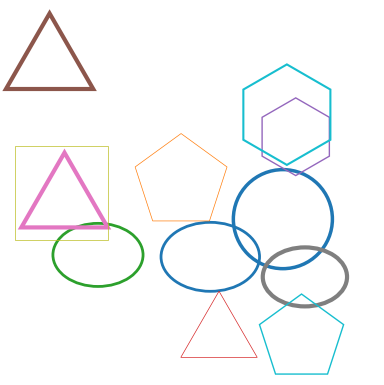[{"shape": "oval", "thickness": 2, "radius": 0.64, "center": [0.546, 0.333]}, {"shape": "circle", "thickness": 2.5, "radius": 0.64, "center": [0.735, 0.431]}, {"shape": "pentagon", "thickness": 0.5, "radius": 0.63, "center": [0.47, 0.528]}, {"shape": "oval", "thickness": 2, "radius": 0.59, "center": [0.255, 0.338]}, {"shape": "triangle", "thickness": 0.5, "radius": 0.57, "center": [0.569, 0.129]}, {"shape": "hexagon", "thickness": 1, "radius": 0.5, "center": [0.768, 0.645]}, {"shape": "triangle", "thickness": 3, "radius": 0.65, "center": [0.129, 0.834]}, {"shape": "triangle", "thickness": 3, "radius": 0.65, "center": [0.168, 0.474]}, {"shape": "oval", "thickness": 3, "radius": 0.55, "center": [0.792, 0.281]}, {"shape": "square", "thickness": 0.5, "radius": 0.61, "center": [0.16, 0.499]}, {"shape": "hexagon", "thickness": 1.5, "radius": 0.65, "center": [0.745, 0.702]}, {"shape": "pentagon", "thickness": 1, "radius": 0.57, "center": [0.783, 0.121]}]